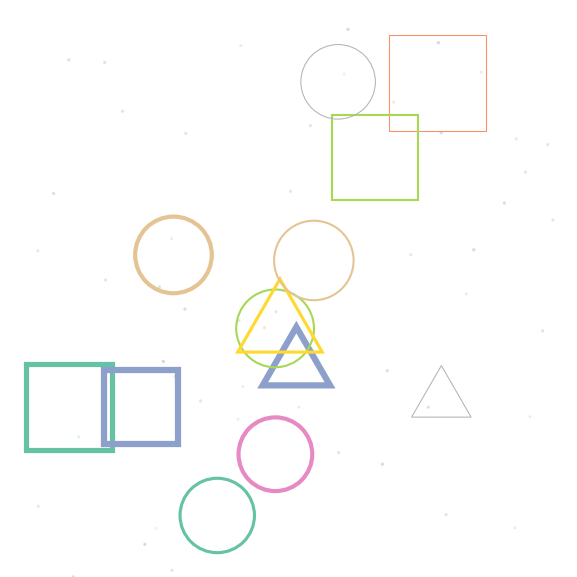[{"shape": "square", "thickness": 2.5, "radius": 0.37, "center": [0.119, 0.294]}, {"shape": "circle", "thickness": 1.5, "radius": 0.32, "center": [0.376, 0.107]}, {"shape": "square", "thickness": 0.5, "radius": 0.42, "center": [0.758, 0.855]}, {"shape": "triangle", "thickness": 3, "radius": 0.34, "center": [0.513, 0.365]}, {"shape": "square", "thickness": 3, "radius": 0.32, "center": [0.245, 0.295]}, {"shape": "circle", "thickness": 2, "radius": 0.32, "center": [0.477, 0.213]}, {"shape": "circle", "thickness": 1, "radius": 0.34, "center": [0.476, 0.43]}, {"shape": "square", "thickness": 1, "radius": 0.37, "center": [0.649, 0.726]}, {"shape": "triangle", "thickness": 1.5, "radius": 0.42, "center": [0.485, 0.432]}, {"shape": "circle", "thickness": 1, "radius": 0.34, "center": [0.543, 0.548]}, {"shape": "circle", "thickness": 2, "radius": 0.33, "center": [0.3, 0.558]}, {"shape": "circle", "thickness": 0.5, "radius": 0.32, "center": [0.585, 0.857]}, {"shape": "triangle", "thickness": 0.5, "radius": 0.3, "center": [0.764, 0.307]}]